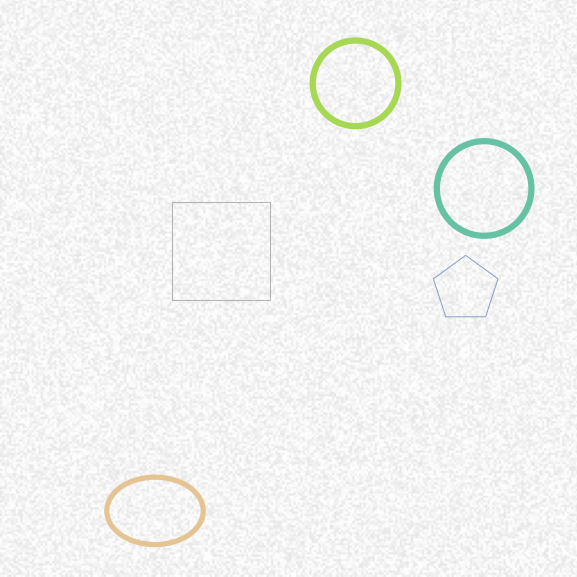[{"shape": "circle", "thickness": 3, "radius": 0.41, "center": [0.838, 0.673]}, {"shape": "pentagon", "thickness": 0.5, "radius": 0.29, "center": [0.806, 0.498]}, {"shape": "circle", "thickness": 3, "radius": 0.37, "center": [0.616, 0.855]}, {"shape": "oval", "thickness": 2.5, "radius": 0.42, "center": [0.268, 0.115]}, {"shape": "square", "thickness": 0.5, "radius": 0.42, "center": [0.383, 0.564]}]